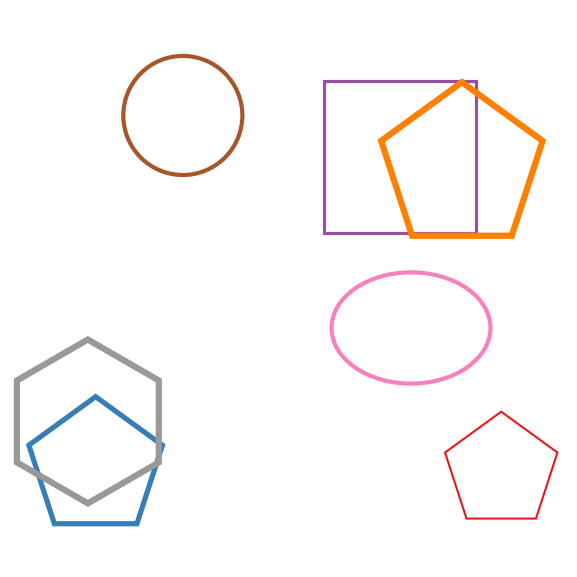[{"shape": "pentagon", "thickness": 1, "radius": 0.51, "center": [0.868, 0.184]}, {"shape": "pentagon", "thickness": 2.5, "radius": 0.61, "center": [0.166, 0.191]}, {"shape": "square", "thickness": 1.5, "radius": 0.66, "center": [0.693, 0.727]}, {"shape": "pentagon", "thickness": 3, "radius": 0.73, "center": [0.8, 0.71]}, {"shape": "circle", "thickness": 2, "radius": 0.52, "center": [0.317, 0.799]}, {"shape": "oval", "thickness": 2, "radius": 0.69, "center": [0.712, 0.431]}, {"shape": "hexagon", "thickness": 3, "radius": 0.71, "center": [0.152, 0.269]}]